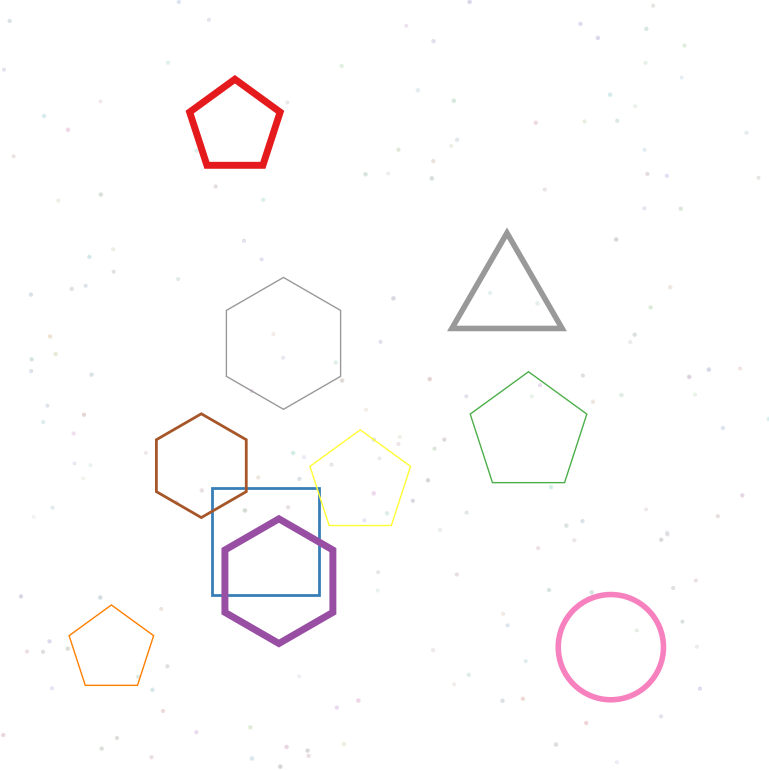[{"shape": "pentagon", "thickness": 2.5, "radius": 0.31, "center": [0.305, 0.835]}, {"shape": "square", "thickness": 1, "radius": 0.35, "center": [0.345, 0.296]}, {"shape": "pentagon", "thickness": 0.5, "radius": 0.4, "center": [0.686, 0.438]}, {"shape": "hexagon", "thickness": 2.5, "radius": 0.4, "center": [0.362, 0.245]}, {"shape": "pentagon", "thickness": 0.5, "radius": 0.29, "center": [0.145, 0.157]}, {"shape": "pentagon", "thickness": 0.5, "radius": 0.34, "center": [0.468, 0.373]}, {"shape": "hexagon", "thickness": 1, "radius": 0.34, "center": [0.261, 0.395]}, {"shape": "circle", "thickness": 2, "radius": 0.34, "center": [0.793, 0.16]}, {"shape": "triangle", "thickness": 2, "radius": 0.41, "center": [0.658, 0.615]}, {"shape": "hexagon", "thickness": 0.5, "radius": 0.43, "center": [0.368, 0.554]}]